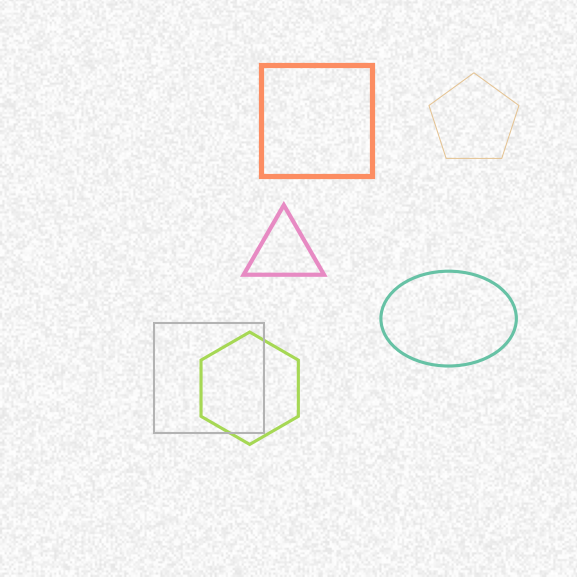[{"shape": "oval", "thickness": 1.5, "radius": 0.59, "center": [0.777, 0.447]}, {"shape": "square", "thickness": 2.5, "radius": 0.48, "center": [0.548, 0.79]}, {"shape": "triangle", "thickness": 2, "radius": 0.4, "center": [0.491, 0.564]}, {"shape": "hexagon", "thickness": 1.5, "radius": 0.49, "center": [0.432, 0.327]}, {"shape": "pentagon", "thickness": 0.5, "radius": 0.41, "center": [0.821, 0.791]}, {"shape": "square", "thickness": 1, "radius": 0.47, "center": [0.362, 0.345]}]